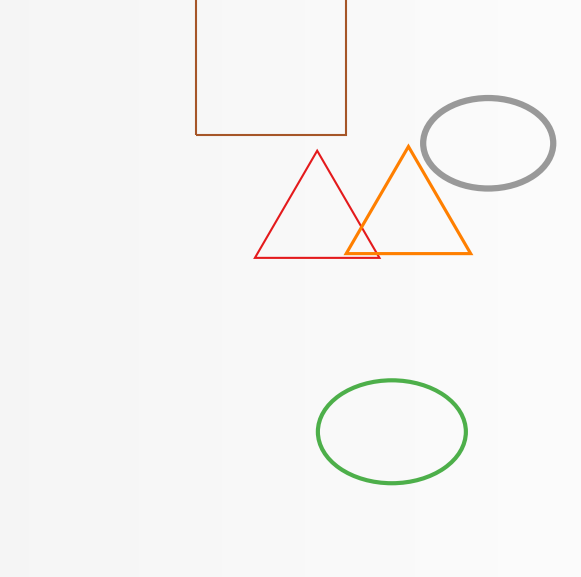[{"shape": "triangle", "thickness": 1, "radius": 0.62, "center": [0.546, 0.614]}, {"shape": "oval", "thickness": 2, "radius": 0.64, "center": [0.674, 0.251]}, {"shape": "triangle", "thickness": 1.5, "radius": 0.62, "center": [0.703, 0.622]}, {"shape": "square", "thickness": 1, "radius": 0.64, "center": [0.467, 0.895]}, {"shape": "oval", "thickness": 3, "radius": 0.56, "center": [0.84, 0.751]}]